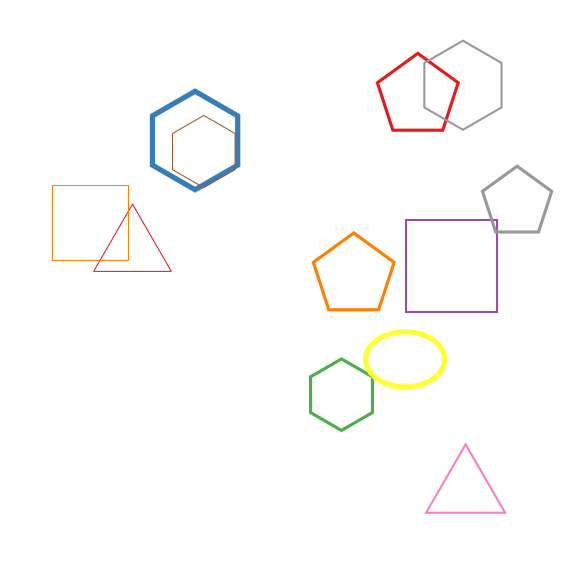[{"shape": "triangle", "thickness": 0.5, "radius": 0.39, "center": [0.229, 0.568]}, {"shape": "pentagon", "thickness": 1.5, "radius": 0.37, "center": [0.723, 0.833]}, {"shape": "hexagon", "thickness": 2.5, "radius": 0.43, "center": [0.338, 0.756]}, {"shape": "hexagon", "thickness": 1.5, "radius": 0.31, "center": [0.591, 0.316]}, {"shape": "square", "thickness": 1, "radius": 0.4, "center": [0.782, 0.539]}, {"shape": "square", "thickness": 0.5, "radius": 0.33, "center": [0.155, 0.614]}, {"shape": "pentagon", "thickness": 1.5, "radius": 0.37, "center": [0.613, 0.522]}, {"shape": "oval", "thickness": 2.5, "radius": 0.34, "center": [0.702, 0.377]}, {"shape": "hexagon", "thickness": 0.5, "radius": 0.31, "center": [0.353, 0.737]}, {"shape": "triangle", "thickness": 1, "radius": 0.39, "center": [0.806, 0.151]}, {"shape": "pentagon", "thickness": 1.5, "radius": 0.32, "center": [0.895, 0.648]}, {"shape": "hexagon", "thickness": 1, "radius": 0.39, "center": [0.802, 0.852]}]